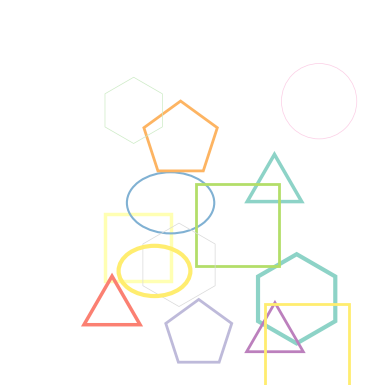[{"shape": "triangle", "thickness": 2.5, "radius": 0.41, "center": [0.713, 0.517]}, {"shape": "hexagon", "thickness": 3, "radius": 0.58, "center": [0.771, 0.224]}, {"shape": "square", "thickness": 2.5, "radius": 0.43, "center": [0.359, 0.357]}, {"shape": "pentagon", "thickness": 2, "radius": 0.45, "center": [0.516, 0.132]}, {"shape": "triangle", "thickness": 2.5, "radius": 0.42, "center": [0.291, 0.199]}, {"shape": "oval", "thickness": 1.5, "radius": 0.57, "center": [0.443, 0.473]}, {"shape": "pentagon", "thickness": 2, "radius": 0.5, "center": [0.469, 0.637]}, {"shape": "square", "thickness": 2, "radius": 0.53, "center": [0.617, 0.416]}, {"shape": "circle", "thickness": 0.5, "radius": 0.49, "center": [0.829, 0.737]}, {"shape": "hexagon", "thickness": 0.5, "radius": 0.54, "center": [0.465, 0.312]}, {"shape": "triangle", "thickness": 2, "radius": 0.42, "center": [0.714, 0.129]}, {"shape": "hexagon", "thickness": 0.5, "radius": 0.43, "center": [0.347, 0.713]}, {"shape": "oval", "thickness": 3, "radius": 0.47, "center": [0.401, 0.296]}, {"shape": "square", "thickness": 2, "radius": 0.54, "center": [0.798, 0.102]}]